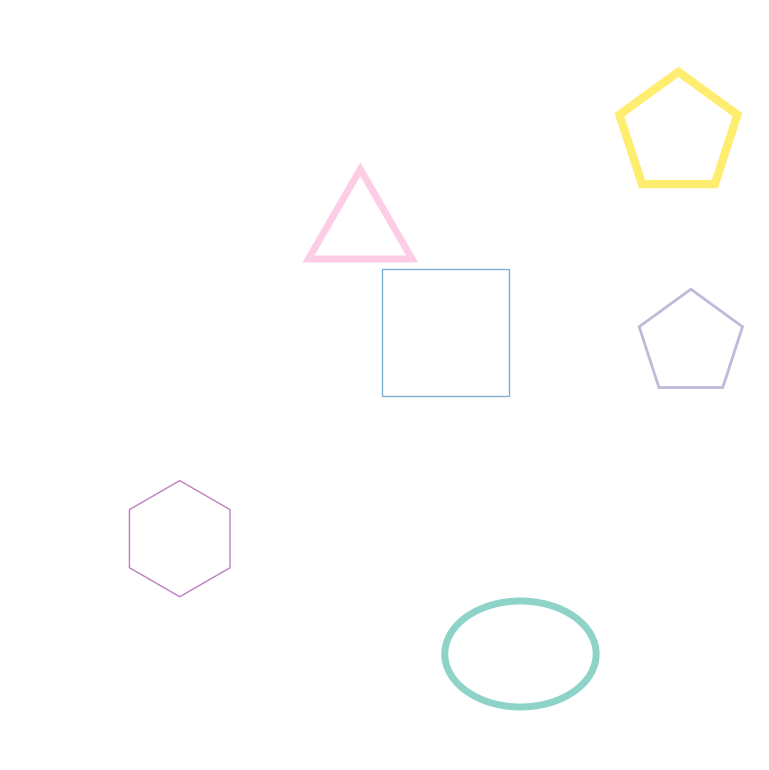[{"shape": "oval", "thickness": 2.5, "radius": 0.49, "center": [0.676, 0.151]}, {"shape": "pentagon", "thickness": 1, "radius": 0.35, "center": [0.897, 0.554]}, {"shape": "square", "thickness": 0.5, "radius": 0.41, "center": [0.578, 0.568]}, {"shape": "triangle", "thickness": 2.5, "radius": 0.39, "center": [0.468, 0.702]}, {"shape": "hexagon", "thickness": 0.5, "radius": 0.38, "center": [0.233, 0.3]}, {"shape": "pentagon", "thickness": 3, "radius": 0.4, "center": [0.881, 0.826]}]